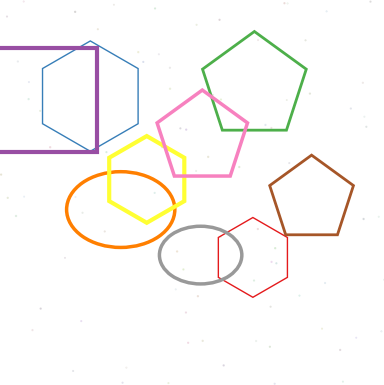[{"shape": "hexagon", "thickness": 1, "radius": 0.52, "center": [0.657, 0.331]}, {"shape": "hexagon", "thickness": 1, "radius": 0.72, "center": [0.235, 0.75]}, {"shape": "pentagon", "thickness": 2, "radius": 0.71, "center": [0.661, 0.777]}, {"shape": "square", "thickness": 3, "radius": 0.68, "center": [0.117, 0.74]}, {"shape": "oval", "thickness": 2.5, "radius": 0.7, "center": [0.314, 0.456]}, {"shape": "hexagon", "thickness": 3, "radius": 0.56, "center": [0.381, 0.534]}, {"shape": "pentagon", "thickness": 2, "radius": 0.57, "center": [0.809, 0.483]}, {"shape": "pentagon", "thickness": 2.5, "radius": 0.62, "center": [0.525, 0.643]}, {"shape": "oval", "thickness": 2.5, "radius": 0.54, "center": [0.521, 0.337]}]